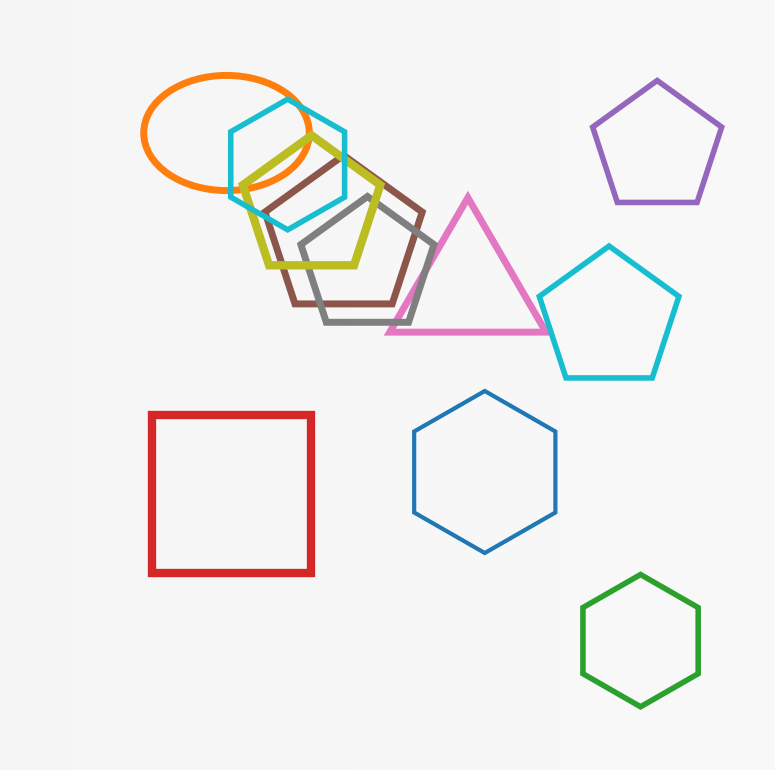[{"shape": "hexagon", "thickness": 1.5, "radius": 0.53, "center": [0.626, 0.387]}, {"shape": "oval", "thickness": 2.5, "radius": 0.53, "center": [0.292, 0.827]}, {"shape": "hexagon", "thickness": 2, "radius": 0.43, "center": [0.827, 0.168]}, {"shape": "square", "thickness": 3, "radius": 0.51, "center": [0.299, 0.359]}, {"shape": "pentagon", "thickness": 2, "radius": 0.44, "center": [0.848, 0.808]}, {"shape": "pentagon", "thickness": 2.5, "radius": 0.53, "center": [0.443, 0.692]}, {"shape": "triangle", "thickness": 2.5, "radius": 0.58, "center": [0.604, 0.627]}, {"shape": "pentagon", "thickness": 2.5, "radius": 0.45, "center": [0.474, 0.654]}, {"shape": "pentagon", "thickness": 3, "radius": 0.47, "center": [0.402, 0.731]}, {"shape": "hexagon", "thickness": 2, "radius": 0.42, "center": [0.371, 0.786]}, {"shape": "pentagon", "thickness": 2, "radius": 0.47, "center": [0.786, 0.586]}]